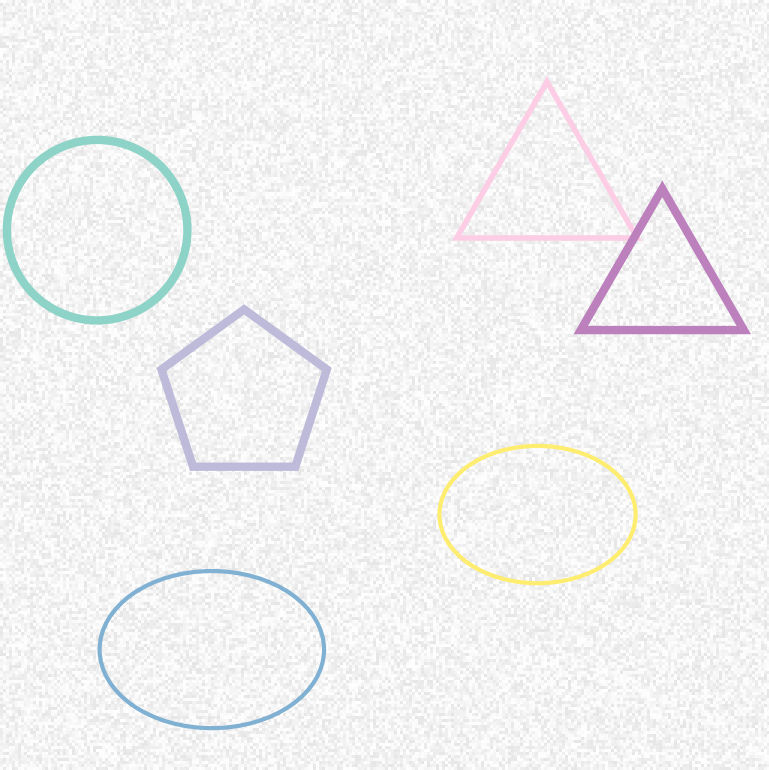[{"shape": "circle", "thickness": 3, "radius": 0.59, "center": [0.126, 0.701]}, {"shape": "pentagon", "thickness": 3, "radius": 0.56, "center": [0.317, 0.485]}, {"shape": "oval", "thickness": 1.5, "radius": 0.73, "center": [0.275, 0.156]}, {"shape": "triangle", "thickness": 2, "radius": 0.68, "center": [0.71, 0.759]}, {"shape": "triangle", "thickness": 3, "radius": 0.61, "center": [0.86, 0.632]}, {"shape": "oval", "thickness": 1.5, "radius": 0.64, "center": [0.698, 0.332]}]